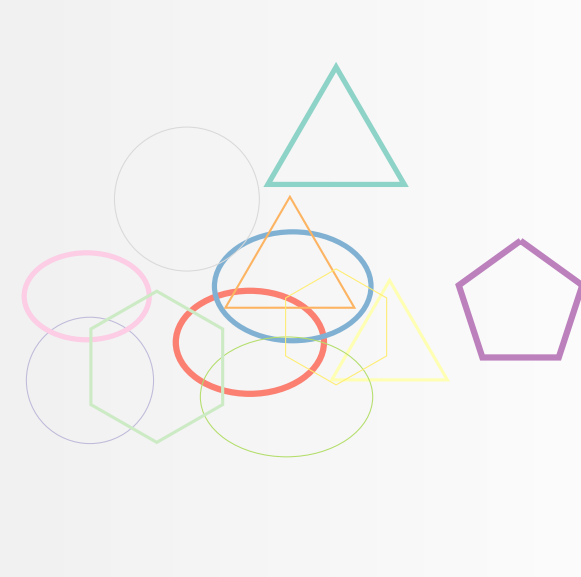[{"shape": "triangle", "thickness": 2.5, "radius": 0.68, "center": [0.578, 0.748]}, {"shape": "triangle", "thickness": 1.5, "radius": 0.57, "center": [0.67, 0.399]}, {"shape": "circle", "thickness": 0.5, "radius": 0.55, "center": [0.155, 0.34]}, {"shape": "oval", "thickness": 3, "radius": 0.64, "center": [0.43, 0.406]}, {"shape": "oval", "thickness": 2.5, "radius": 0.67, "center": [0.504, 0.503]}, {"shape": "triangle", "thickness": 1, "radius": 0.64, "center": [0.499, 0.53]}, {"shape": "oval", "thickness": 0.5, "radius": 0.74, "center": [0.493, 0.312]}, {"shape": "oval", "thickness": 2.5, "radius": 0.54, "center": [0.149, 0.486]}, {"shape": "circle", "thickness": 0.5, "radius": 0.62, "center": [0.322, 0.654]}, {"shape": "pentagon", "thickness": 3, "radius": 0.56, "center": [0.896, 0.471]}, {"shape": "hexagon", "thickness": 1.5, "radius": 0.65, "center": [0.27, 0.364]}, {"shape": "hexagon", "thickness": 0.5, "radius": 0.5, "center": [0.578, 0.433]}]